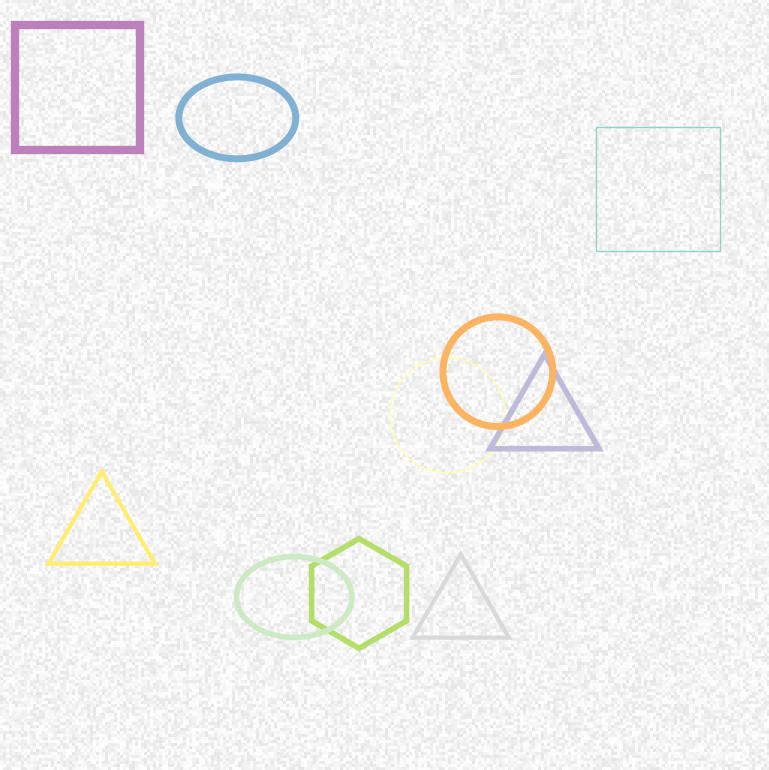[{"shape": "square", "thickness": 0.5, "radius": 0.4, "center": [0.855, 0.754]}, {"shape": "circle", "thickness": 0.5, "radius": 0.37, "center": [0.581, 0.461]}, {"shape": "triangle", "thickness": 2, "radius": 0.41, "center": [0.707, 0.458]}, {"shape": "oval", "thickness": 2.5, "radius": 0.38, "center": [0.308, 0.847]}, {"shape": "circle", "thickness": 2.5, "radius": 0.36, "center": [0.647, 0.517]}, {"shape": "hexagon", "thickness": 2, "radius": 0.36, "center": [0.466, 0.229]}, {"shape": "triangle", "thickness": 1.5, "radius": 0.36, "center": [0.598, 0.208]}, {"shape": "square", "thickness": 3, "radius": 0.4, "center": [0.1, 0.887]}, {"shape": "oval", "thickness": 2, "radius": 0.38, "center": [0.382, 0.225]}, {"shape": "triangle", "thickness": 1.5, "radius": 0.4, "center": [0.132, 0.308]}]